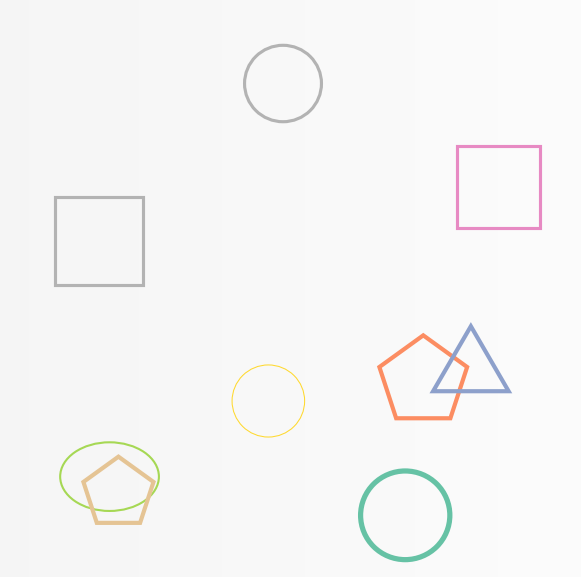[{"shape": "circle", "thickness": 2.5, "radius": 0.38, "center": [0.697, 0.107]}, {"shape": "pentagon", "thickness": 2, "radius": 0.4, "center": [0.728, 0.339]}, {"shape": "triangle", "thickness": 2, "radius": 0.38, "center": [0.81, 0.359]}, {"shape": "square", "thickness": 1.5, "radius": 0.35, "center": [0.858, 0.676]}, {"shape": "oval", "thickness": 1, "radius": 0.42, "center": [0.188, 0.174]}, {"shape": "circle", "thickness": 0.5, "radius": 0.31, "center": [0.462, 0.305]}, {"shape": "pentagon", "thickness": 2, "radius": 0.32, "center": [0.204, 0.145]}, {"shape": "square", "thickness": 1.5, "radius": 0.38, "center": [0.17, 0.581]}, {"shape": "circle", "thickness": 1.5, "radius": 0.33, "center": [0.487, 0.855]}]